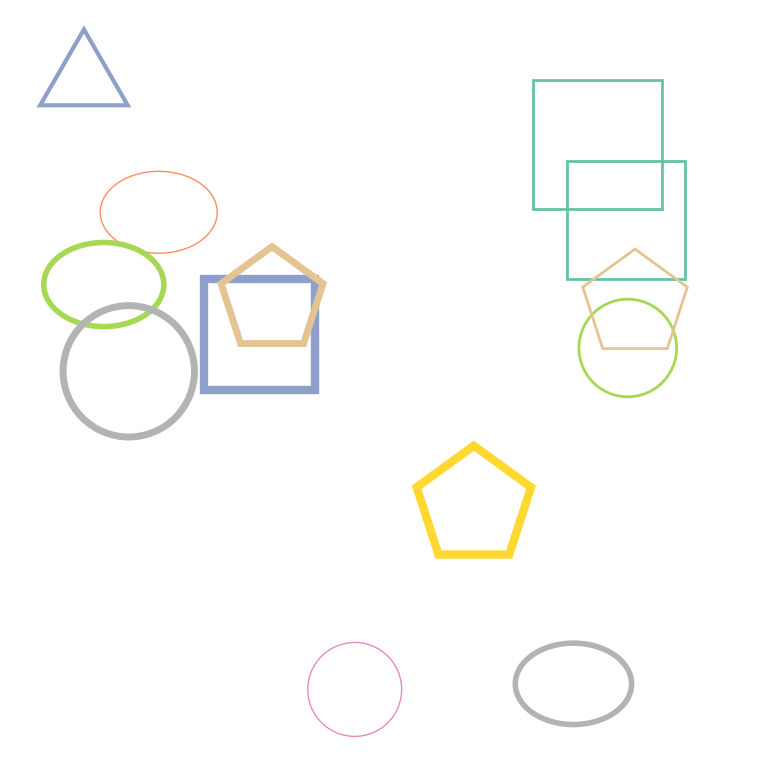[{"shape": "square", "thickness": 1, "radius": 0.38, "center": [0.813, 0.714]}, {"shape": "square", "thickness": 1, "radius": 0.42, "center": [0.776, 0.812]}, {"shape": "oval", "thickness": 0.5, "radius": 0.38, "center": [0.206, 0.724]}, {"shape": "square", "thickness": 3, "radius": 0.36, "center": [0.336, 0.566]}, {"shape": "triangle", "thickness": 1.5, "radius": 0.33, "center": [0.109, 0.896]}, {"shape": "circle", "thickness": 0.5, "radius": 0.3, "center": [0.461, 0.105]}, {"shape": "circle", "thickness": 1, "radius": 0.32, "center": [0.815, 0.548]}, {"shape": "oval", "thickness": 2, "radius": 0.39, "center": [0.135, 0.63]}, {"shape": "pentagon", "thickness": 3, "radius": 0.39, "center": [0.615, 0.343]}, {"shape": "pentagon", "thickness": 1, "radius": 0.36, "center": [0.825, 0.605]}, {"shape": "pentagon", "thickness": 2.5, "radius": 0.35, "center": [0.353, 0.61]}, {"shape": "oval", "thickness": 2, "radius": 0.38, "center": [0.745, 0.112]}, {"shape": "circle", "thickness": 2.5, "radius": 0.43, "center": [0.167, 0.518]}]